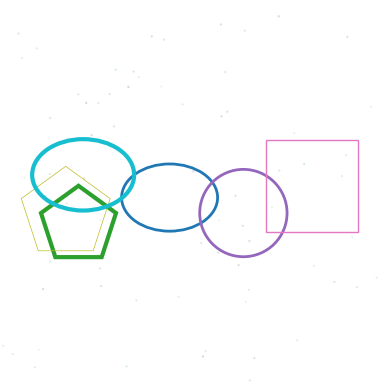[{"shape": "oval", "thickness": 2, "radius": 0.62, "center": [0.44, 0.487]}, {"shape": "pentagon", "thickness": 3, "radius": 0.51, "center": [0.204, 0.415]}, {"shape": "circle", "thickness": 2, "radius": 0.57, "center": [0.632, 0.447]}, {"shape": "square", "thickness": 1, "radius": 0.6, "center": [0.81, 0.518]}, {"shape": "pentagon", "thickness": 0.5, "radius": 0.61, "center": [0.171, 0.447]}, {"shape": "oval", "thickness": 3, "radius": 0.66, "center": [0.216, 0.546]}]